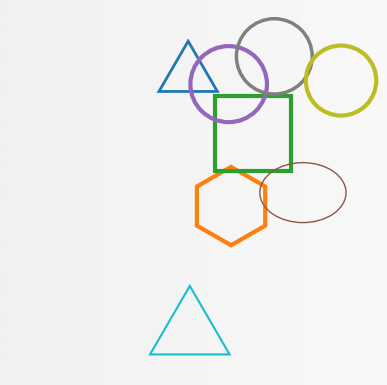[{"shape": "triangle", "thickness": 2, "radius": 0.44, "center": [0.486, 0.806]}, {"shape": "hexagon", "thickness": 3, "radius": 0.51, "center": [0.596, 0.465]}, {"shape": "square", "thickness": 3, "radius": 0.49, "center": [0.653, 0.654]}, {"shape": "circle", "thickness": 3, "radius": 0.49, "center": [0.59, 0.781]}, {"shape": "oval", "thickness": 1, "radius": 0.56, "center": [0.782, 0.5]}, {"shape": "circle", "thickness": 2.5, "radius": 0.49, "center": [0.708, 0.854]}, {"shape": "circle", "thickness": 3, "radius": 0.45, "center": [0.88, 0.791]}, {"shape": "triangle", "thickness": 1.5, "radius": 0.59, "center": [0.49, 0.139]}]